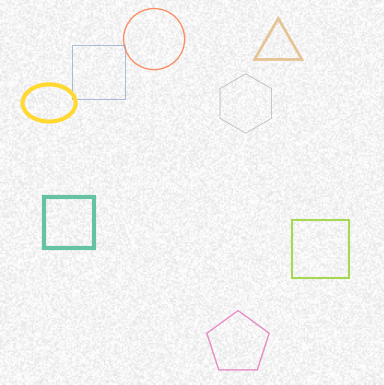[{"shape": "square", "thickness": 3, "radius": 0.33, "center": [0.179, 0.422]}, {"shape": "circle", "thickness": 1, "radius": 0.4, "center": [0.4, 0.898]}, {"shape": "square", "thickness": 0.5, "radius": 0.35, "center": [0.256, 0.813]}, {"shape": "pentagon", "thickness": 1, "radius": 0.43, "center": [0.618, 0.108]}, {"shape": "square", "thickness": 1.5, "radius": 0.37, "center": [0.832, 0.353]}, {"shape": "oval", "thickness": 3, "radius": 0.34, "center": [0.128, 0.733]}, {"shape": "triangle", "thickness": 2, "radius": 0.36, "center": [0.723, 0.881]}, {"shape": "hexagon", "thickness": 0.5, "radius": 0.39, "center": [0.638, 0.731]}]